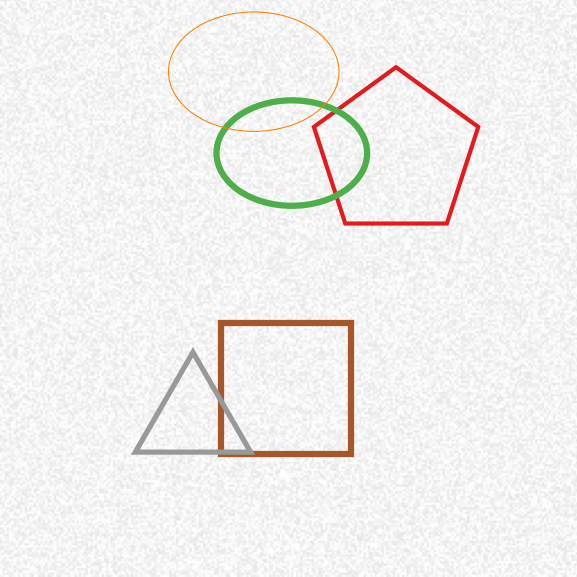[{"shape": "pentagon", "thickness": 2, "radius": 0.75, "center": [0.686, 0.733]}, {"shape": "oval", "thickness": 3, "radius": 0.65, "center": [0.505, 0.734]}, {"shape": "oval", "thickness": 0.5, "radius": 0.74, "center": [0.439, 0.875]}, {"shape": "square", "thickness": 3, "radius": 0.56, "center": [0.495, 0.327]}, {"shape": "triangle", "thickness": 2.5, "radius": 0.58, "center": [0.334, 0.274]}]